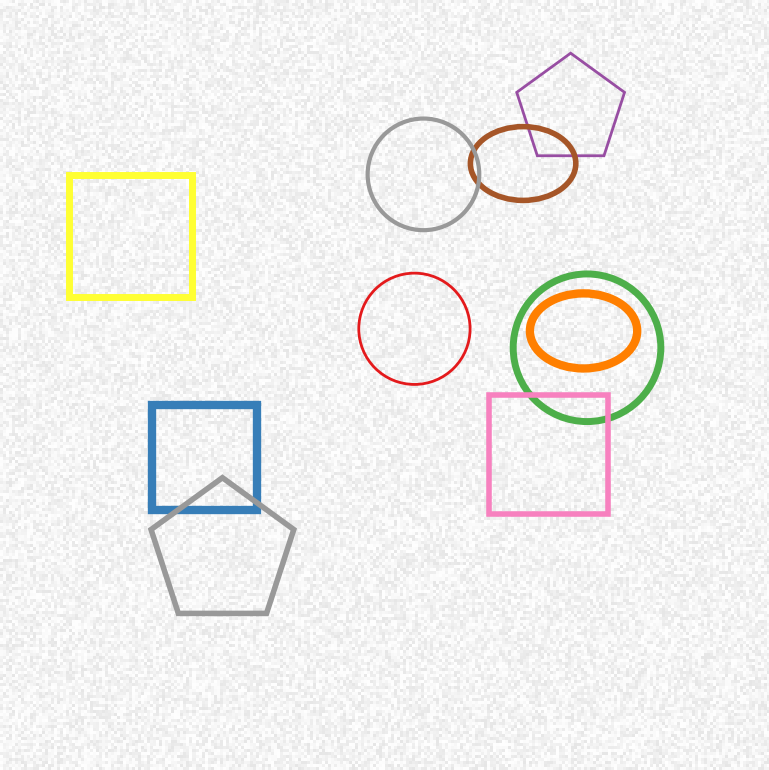[{"shape": "circle", "thickness": 1, "radius": 0.36, "center": [0.538, 0.573]}, {"shape": "square", "thickness": 3, "radius": 0.34, "center": [0.266, 0.406]}, {"shape": "circle", "thickness": 2.5, "radius": 0.48, "center": [0.762, 0.548]}, {"shape": "pentagon", "thickness": 1, "radius": 0.37, "center": [0.741, 0.857]}, {"shape": "oval", "thickness": 3, "radius": 0.35, "center": [0.758, 0.57]}, {"shape": "square", "thickness": 2.5, "radius": 0.4, "center": [0.17, 0.693]}, {"shape": "oval", "thickness": 2, "radius": 0.34, "center": [0.679, 0.788]}, {"shape": "square", "thickness": 2, "radius": 0.39, "center": [0.713, 0.409]}, {"shape": "circle", "thickness": 1.5, "radius": 0.36, "center": [0.55, 0.774]}, {"shape": "pentagon", "thickness": 2, "radius": 0.49, "center": [0.289, 0.282]}]